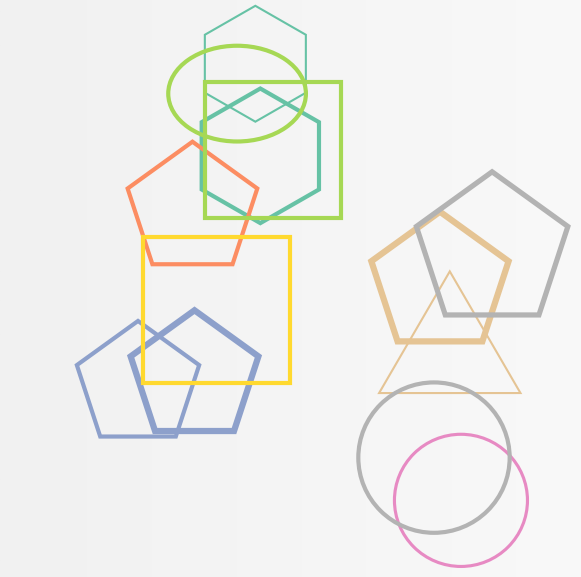[{"shape": "hexagon", "thickness": 1, "radius": 0.5, "center": [0.439, 0.889]}, {"shape": "hexagon", "thickness": 2, "radius": 0.58, "center": [0.448, 0.729]}, {"shape": "pentagon", "thickness": 2, "radius": 0.59, "center": [0.331, 0.636]}, {"shape": "pentagon", "thickness": 3, "radius": 0.58, "center": [0.335, 0.346]}, {"shape": "pentagon", "thickness": 2, "radius": 0.55, "center": [0.237, 0.333]}, {"shape": "circle", "thickness": 1.5, "radius": 0.57, "center": [0.793, 0.133]}, {"shape": "oval", "thickness": 2, "radius": 0.59, "center": [0.408, 0.837]}, {"shape": "square", "thickness": 2, "radius": 0.59, "center": [0.47, 0.739]}, {"shape": "square", "thickness": 2, "radius": 0.63, "center": [0.372, 0.463]}, {"shape": "triangle", "thickness": 1, "radius": 0.7, "center": [0.774, 0.389]}, {"shape": "pentagon", "thickness": 3, "radius": 0.62, "center": [0.757, 0.508]}, {"shape": "pentagon", "thickness": 2.5, "radius": 0.69, "center": [0.847, 0.565]}, {"shape": "circle", "thickness": 2, "radius": 0.65, "center": [0.747, 0.207]}]